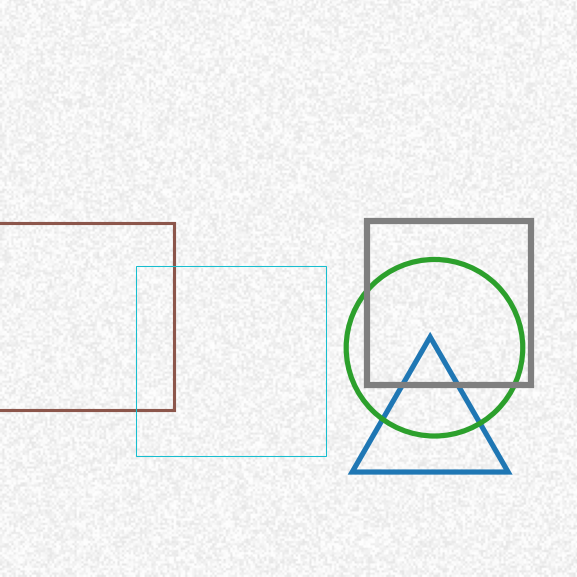[{"shape": "triangle", "thickness": 2.5, "radius": 0.78, "center": [0.745, 0.26]}, {"shape": "circle", "thickness": 2.5, "radius": 0.76, "center": [0.752, 0.397]}, {"shape": "square", "thickness": 1.5, "radius": 0.81, "center": [0.138, 0.451]}, {"shape": "square", "thickness": 3, "radius": 0.71, "center": [0.778, 0.475]}, {"shape": "square", "thickness": 0.5, "radius": 0.82, "center": [0.4, 0.374]}]